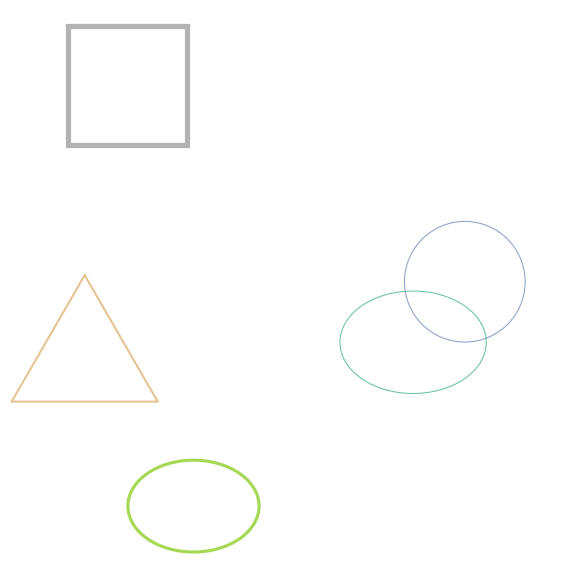[{"shape": "oval", "thickness": 0.5, "radius": 0.63, "center": [0.715, 0.406]}, {"shape": "circle", "thickness": 0.5, "radius": 0.52, "center": [0.805, 0.511]}, {"shape": "oval", "thickness": 1.5, "radius": 0.57, "center": [0.335, 0.123]}, {"shape": "triangle", "thickness": 1, "radius": 0.73, "center": [0.147, 0.377]}, {"shape": "square", "thickness": 2.5, "radius": 0.52, "center": [0.221, 0.851]}]